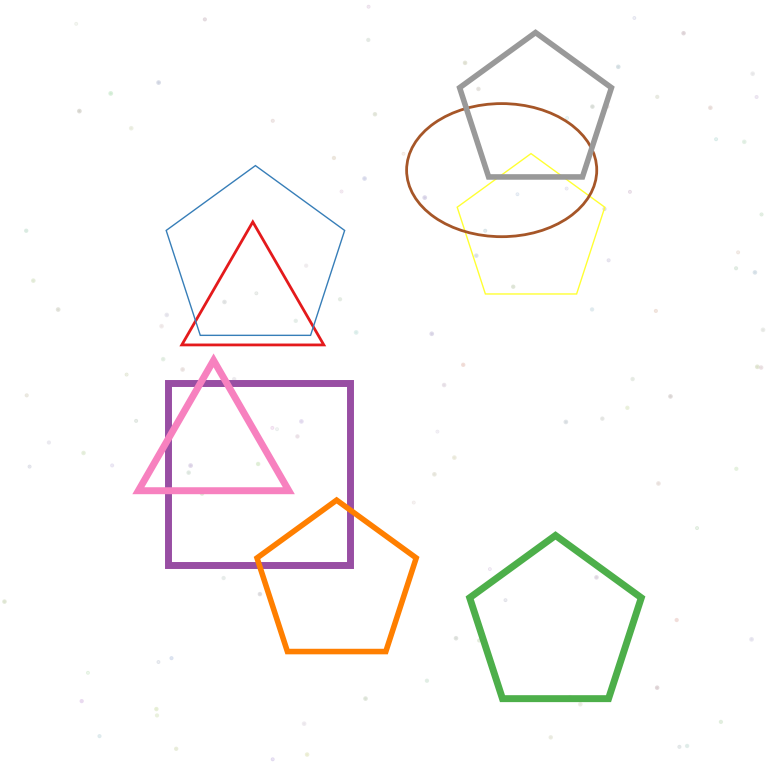[{"shape": "triangle", "thickness": 1, "radius": 0.53, "center": [0.328, 0.605]}, {"shape": "pentagon", "thickness": 0.5, "radius": 0.61, "center": [0.332, 0.663]}, {"shape": "pentagon", "thickness": 2.5, "radius": 0.59, "center": [0.721, 0.187]}, {"shape": "square", "thickness": 2.5, "radius": 0.59, "center": [0.337, 0.385]}, {"shape": "pentagon", "thickness": 2, "radius": 0.54, "center": [0.437, 0.242]}, {"shape": "pentagon", "thickness": 0.5, "radius": 0.5, "center": [0.69, 0.7]}, {"shape": "oval", "thickness": 1, "radius": 0.62, "center": [0.652, 0.779]}, {"shape": "triangle", "thickness": 2.5, "radius": 0.56, "center": [0.277, 0.419]}, {"shape": "pentagon", "thickness": 2, "radius": 0.52, "center": [0.696, 0.854]}]